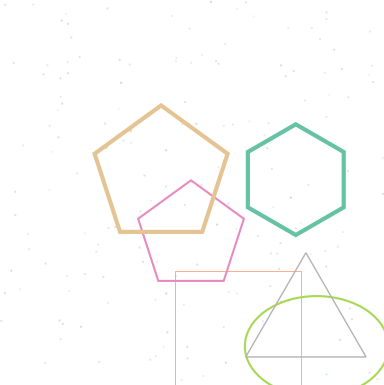[{"shape": "hexagon", "thickness": 3, "radius": 0.72, "center": [0.768, 0.533]}, {"shape": "square", "thickness": 0.5, "radius": 0.81, "center": [0.618, 0.132]}, {"shape": "pentagon", "thickness": 1.5, "radius": 0.72, "center": [0.496, 0.387]}, {"shape": "oval", "thickness": 1.5, "radius": 0.93, "center": [0.822, 0.1]}, {"shape": "pentagon", "thickness": 3, "radius": 0.91, "center": [0.418, 0.545]}, {"shape": "triangle", "thickness": 1, "radius": 0.9, "center": [0.795, 0.163]}]